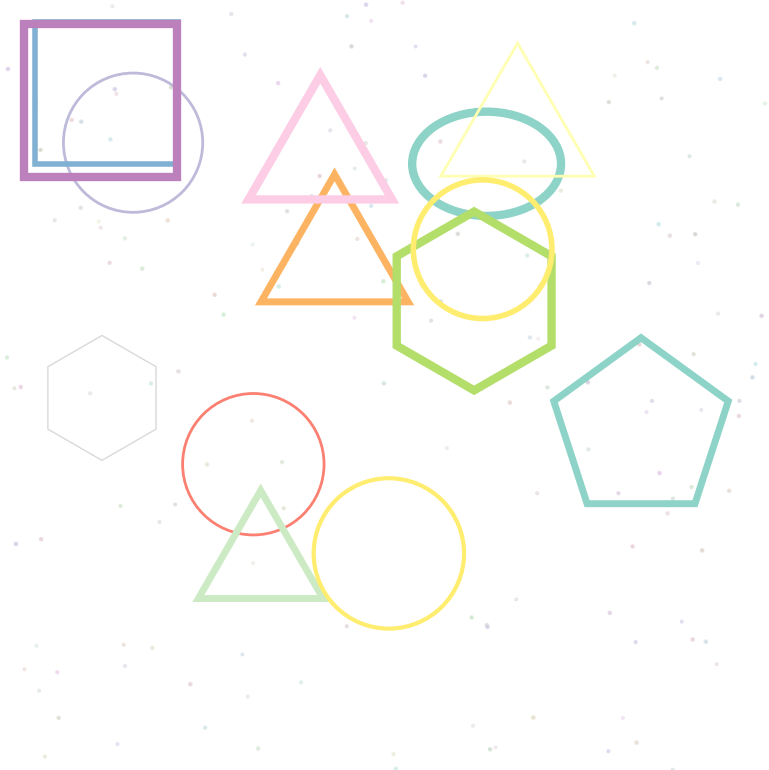[{"shape": "oval", "thickness": 3, "radius": 0.48, "center": [0.632, 0.787]}, {"shape": "pentagon", "thickness": 2.5, "radius": 0.6, "center": [0.832, 0.442]}, {"shape": "triangle", "thickness": 1, "radius": 0.58, "center": [0.672, 0.829]}, {"shape": "circle", "thickness": 1, "radius": 0.45, "center": [0.173, 0.815]}, {"shape": "circle", "thickness": 1, "radius": 0.46, "center": [0.329, 0.397]}, {"shape": "square", "thickness": 2, "radius": 0.46, "center": [0.139, 0.879]}, {"shape": "triangle", "thickness": 2.5, "radius": 0.55, "center": [0.435, 0.663]}, {"shape": "hexagon", "thickness": 3, "radius": 0.58, "center": [0.616, 0.609]}, {"shape": "triangle", "thickness": 3, "radius": 0.54, "center": [0.416, 0.795]}, {"shape": "hexagon", "thickness": 0.5, "radius": 0.41, "center": [0.132, 0.483]}, {"shape": "square", "thickness": 3, "radius": 0.49, "center": [0.13, 0.869]}, {"shape": "triangle", "thickness": 2.5, "radius": 0.47, "center": [0.339, 0.269]}, {"shape": "circle", "thickness": 1.5, "radius": 0.49, "center": [0.505, 0.281]}, {"shape": "circle", "thickness": 2, "radius": 0.45, "center": [0.627, 0.676]}]